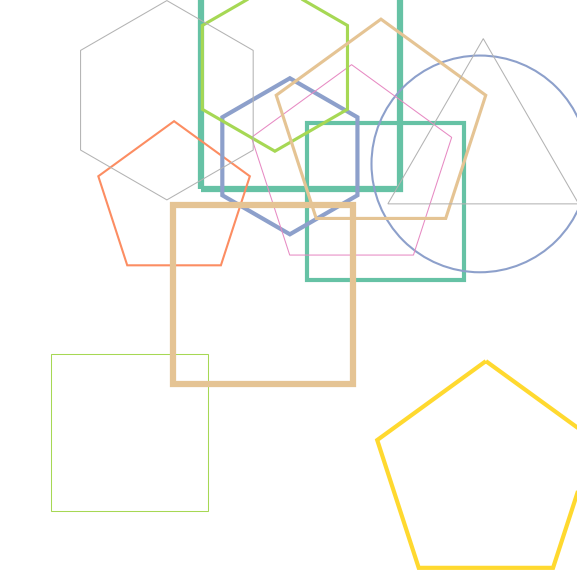[{"shape": "square", "thickness": 3, "radius": 0.86, "center": [0.52, 0.844]}, {"shape": "square", "thickness": 2, "radius": 0.68, "center": [0.667, 0.651]}, {"shape": "pentagon", "thickness": 1, "radius": 0.69, "center": [0.301, 0.651]}, {"shape": "hexagon", "thickness": 2, "radius": 0.68, "center": [0.502, 0.729]}, {"shape": "circle", "thickness": 1, "radius": 0.94, "center": [0.831, 0.715]}, {"shape": "pentagon", "thickness": 0.5, "radius": 0.91, "center": [0.609, 0.705]}, {"shape": "square", "thickness": 0.5, "radius": 0.68, "center": [0.225, 0.251]}, {"shape": "hexagon", "thickness": 1.5, "radius": 0.73, "center": [0.476, 0.882]}, {"shape": "pentagon", "thickness": 2, "radius": 0.99, "center": [0.841, 0.176]}, {"shape": "pentagon", "thickness": 1.5, "radius": 0.95, "center": [0.66, 0.775]}, {"shape": "square", "thickness": 3, "radius": 0.78, "center": [0.455, 0.489]}, {"shape": "hexagon", "thickness": 0.5, "radius": 0.86, "center": [0.289, 0.826]}, {"shape": "triangle", "thickness": 0.5, "radius": 0.95, "center": [0.837, 0.741]}]